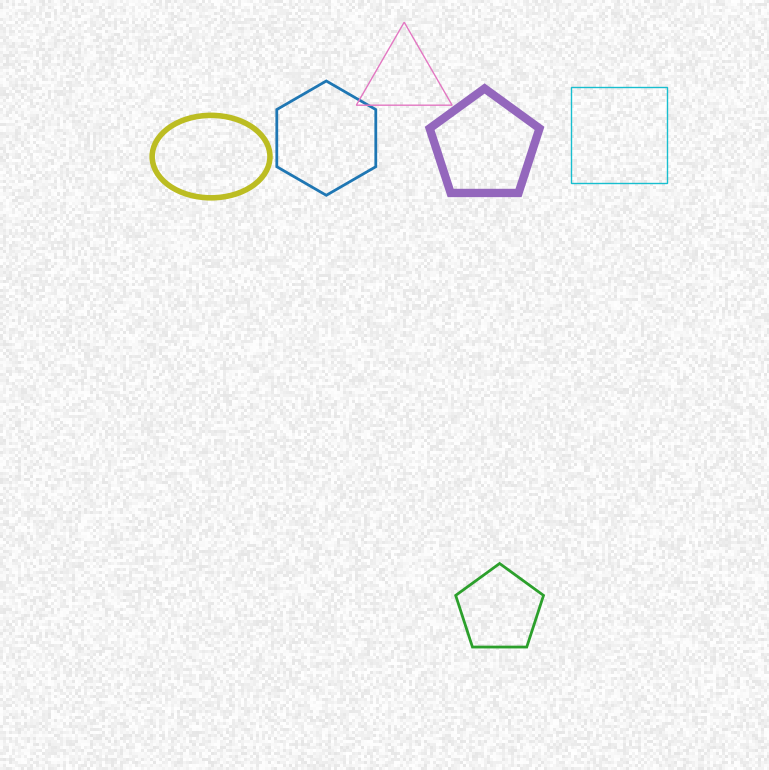[{"shape": "hexagon", "thickness": 1, "radius": 0.37, "center": [0.424, 0.821]}, {"shape": "pentagon", "thickness": 1, "radius": 0.3, "center": [0.649, 0.208]}, {"shape": "pentagon", "thickness": 3, "radius": 0.37, "center": [0.629, 0.81]}, {"shape": "triangle", "thickness": 0.5, "radius": 0.36, "center": [0.525, 0.899]}, {"shape": "oval", "thickness": 2, "radius": 0.38, "center": [0.274, 0.797]}, {"shape": "square", "thickness": 0.5, "radius": 0.31, "center": [0.804, 0.824]}]